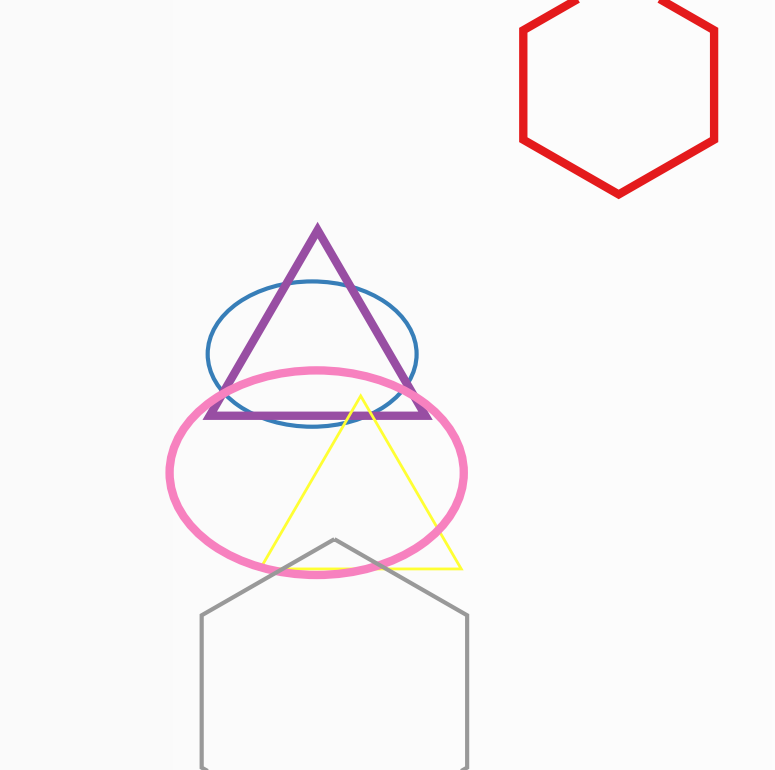[{"shape": "hexagon", "thickness": 3, "radius": 0.71, "center": [0.798, 0.89]}, {"shape": "oval", "thickness": 1.5, "radius": 0.67, "center": [0.403, 0.54]}, {"shape": "triangle", "thickness": 3, "radius": 0.8, "center": [0.41, 0.54]}, {"shape": "triangle", "thickness": 1, "radius": 0.75, "center": [0.465, 0.336]}, {"shape": "oval", "thickness": 3, "radius": 0.95, "center": [0.409, 0.386]}, {"shape": "hexagon", "thickness": 1.5, "radius": 0.99, "center": [0.431, 0.102]}]